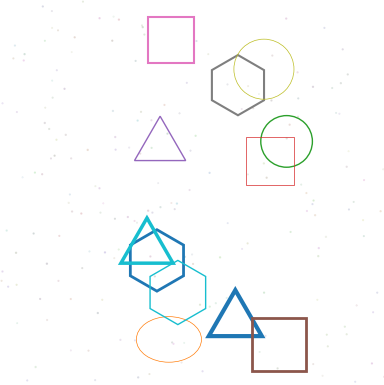[{"shape": "triangle", "thickness": 3, "radius": 0.4, "center": [0.611, 0.167]}, {"shape": "hexagon", "thickness": 2, "radius": 0.4, "center": [0.408, 0.324]}, {"shape": "oval", "thickness": 0.5, "radius": 0.42, "center": [0.439, 0.118]}, {"shape": "circle", "thickness": 1, "radius": 0.34, "center": [0.744, 0.633]}, {"shape": "square", "thickness": 0.5, "radius": 0.31, "center": [0.701, 0.581]}, {"shape": "triangle", "thickness": 1, "radius": 0.38, "center": [0.416, 0.621]}, {"shape": "square", "thickness": 2, "radius": 0.35, "center": [0.725, 0.105]}, {"shape": "square", "thickness": 1.5, "radius": 0.3, "center": [0.444, 0.896]}, {"shape": "hexagon", "thickness": 1.5, "radius": 0.39, "center": [0.618, 0.779]}, {"shape": "circle", "thickness": 0.5, "radius": 0.39, "center": [0.686, 0.82]}, {"shape": "triangle", "thickness": 2.5, "radius": 0.39, "center": [0.382, 0.356]}, {"shape": "hexagon", "thickness": 1, "radius": 0.42, "center": [0.462, 0.24]}]